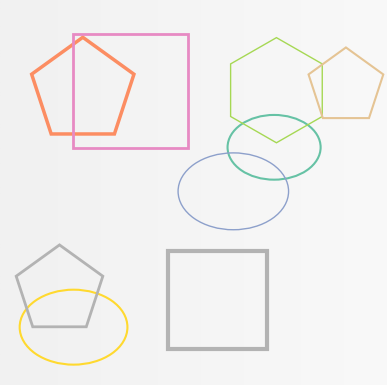[{"shape": "oval", "thickness": 1.5, "radius": 0.6, "center": [0.707, 0.617]}, {"shape": "pentagon", "thickness": 2.5, "radius": 0.69, "center": [0.214, 0.764]}, {"shape": "oval", "thickness": 1, "radius": 0.71, "center": [0.602, 0.503]}, {"shape": "square", "thickness": 2, "radius": 0.74, "center": [0.337, 0.764]}, {"shape": "hexagon", "thickness": 1, "radius": 0.68, "center": [0.713, 0.766]}, {"shape": "oval", "thickness": 1.5, "radius": 0.7, "center": [0.19, 0.15]}, {"shape": "pentagon", "thickness": 1.5, "radius": 0.51, "center": [0.893, 0.775]}, {"shape": "pentagon", "thickness": 2, "radius": 0.59, "center": [0.154, 0.246]}, {"shape": "square", "thickness": 3, "radius": 0.64, "center": [0.562, 0.221]}]